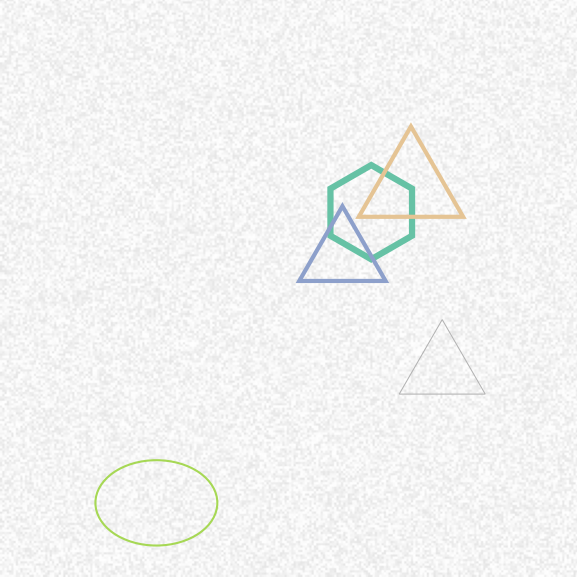[{"shape": "hexagon", "thickness": 3, "radius": 0.41, "center": [0.643, 0.632]}, {"shape": "triangle", "thickness": 2, "radius": 0.43, "center": [0.593, 0.556]}, {"shape": "oval", "thickness": 1, "radius": 0.53, "center": [0.271, 0.128]}, {"shape": "triangle", "thickness": 2, "radius": 0.52, "center": [0.712, 0.676]}, {"shape": "triangle", "thickness": 0.5, "radius": 0.43, "center": [0.766, 0.36]}]